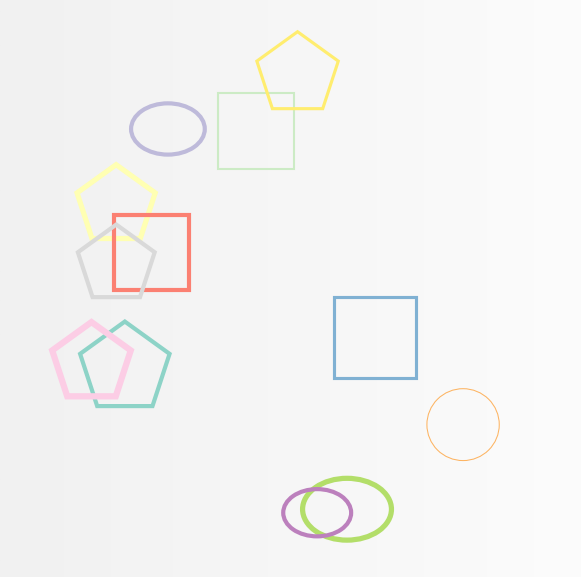[{"shape": "pentagon", "thickness": 2, "radius": 0.4, "center": [0.215, 0.361]}, {"shape": "pentagon", "thickness": 2.5, "radius": 0.35, "center": [0.2, 0.643]}, {"shape": "oval", "thickness": 2, "radius": 0.32, "center": [0.289, 0.776]}, {"shape": "square", "thickness": 2, "radius": 0.33, "center": [0.261, 0.562]}, {"shape": "square", "thickness": 1.5, "radius": 0.35, "center": [0.645, 0.415]}, {"shape": "circle", "thickness": 0.5, "radius": 0.31, "center": [0.797, 0.264]}, {"shape": "oval", "thickness": 2.5, "radius": 0.38, "center": [0.597, 0.117]}, {"shape": "pentagon", "thickness": 3, "radius": 0.36, "center": [0.157, 0.37]}, {"shape": "pentagon", "thickness": 2, "radius": 0.35, "center": [0.2, 0.541]}, {"shape": "oval", "thickness": 2, "radius": 0.29, "center": [0.546, 0.111]}, {"shape": "square", "thickness": 1, "radius": 0.33, "center": [0.44, 0.773]}, {"shape": "pentagon", "thickness": 1.5, "radius": 0.37, "center": [0.512, 0.871]}]